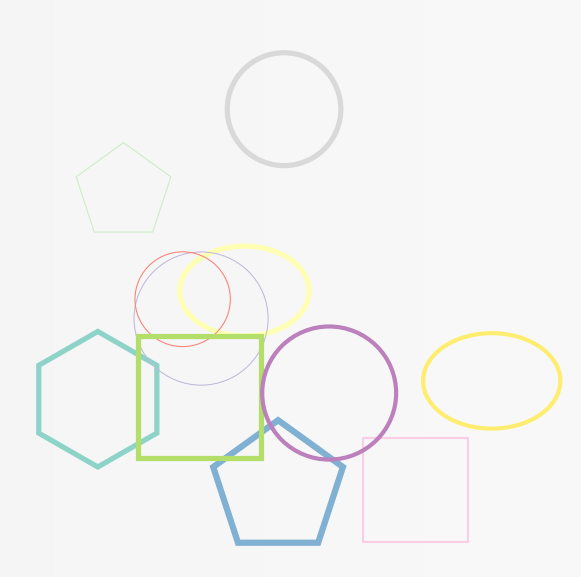[{"shape": "hexagon", "thickness": 2.5, "radius": 0.59, "center": [0.168, 0.308]}, {"shape": "oval", "thickness": 2.5, "radius": 0.56, "center": [0.42, 0.495]}, {"shape": "circle", "thickness": 0.5, "radius": 0.58, "center": [0.346, 0.448]}, {"shape": "circle", "thickness": 0.5, "radius": 0.41, "center": [0.314, 0.481]}, {"shape": "pentagon", "thickness": 3, "radius": 0.59, "center": [0.478, 0.154]}, {"shape": "square", "thickness": 2.5, "radius": 0.53, "center": [0.343, 0.311]}, {"shape": "square", "thickness": 1, "radius": 0.45, "center": [0.715, 0.151]}, {"shape": "circle", "thickness": 2.5, "radius": 0.49, "center": [0.489, 0.81]}, {"shape": "circle", "thickness": 2, "radius": 0.58, "center": [0.566, 0.319]}, {"shape": "pentagon", "thickness": 0.5, "radius": 0.43, "center": [0.212, 0.667]}, {"shape": "oval", "thickness": 2, "radius": 0.59, "center": [0.846, 0.34]}]